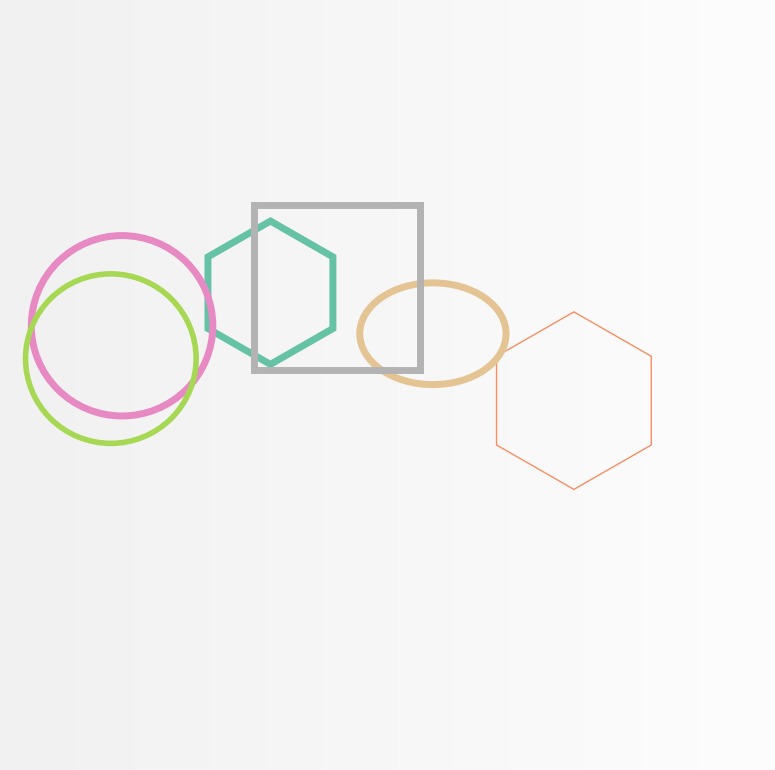[{"shape": "hexagon", "thickness": 2.5, "radius": 0.47, "center": [0.349, 0.62]}, {"shape": "hexagon", "thickness": 0.5, "radius": 0.58, "center": [0.741, 0.48]}, {"shape": "circle", "thickness": 2.5, "radius": 0.59, "center": [0.157, 0.577]}, {"shape": "circle", "thickness": 2, "radius": 0.55, "center": [0.143, 0.534]}, {"shape": "oval", "thickness": 2.5, "radius": 0.47, "center": [0.559, 0.567]}, {"shape": "square", "thickness": 2.5, "radius": 0.54, "center": [0.434, 0.626]}]